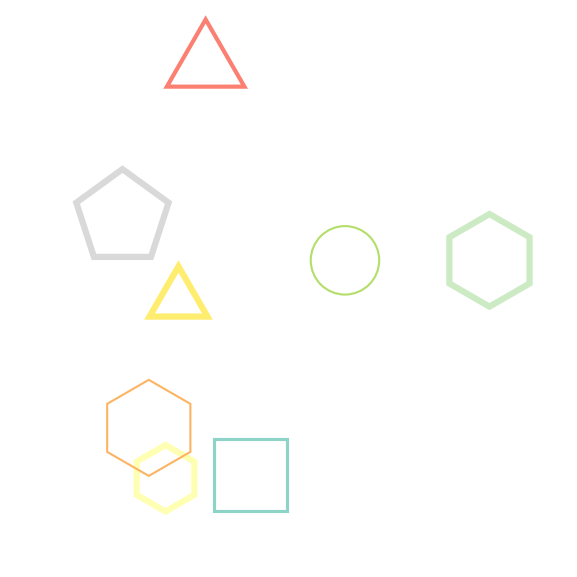[{"shape": "square", "thickness": 1.5, "radius": 0.31, "center": [0.434, 0.177]}, {"shape": "hexagon", "thickness": 3, "radius": 0.29, "center": [0.287, 0.171]}, {"shape": "triangle", "thickness": 2, "radius": 0.39, "center": [0.356, 0.888]}, {"shape": "hexagon", "thickness": 1, "radius": 0.42, "center": [0.258, 0.258]}, {"shape": "circle", "thickness": 1, "radius": 0.3, "center": [0.597, 0.548]}, {"shape": "pentagon", "thickness": 3, "radius": 0.42, "center": [0.212, 0.622]}, {"shape": "hexagon", "thickness": 3, "radius": 0.4, "center": [0.848, 0.548]}, {"shape": "triangle", "thickness": 3, "radius": 0.29, "center": [0.309, 0.48]}]